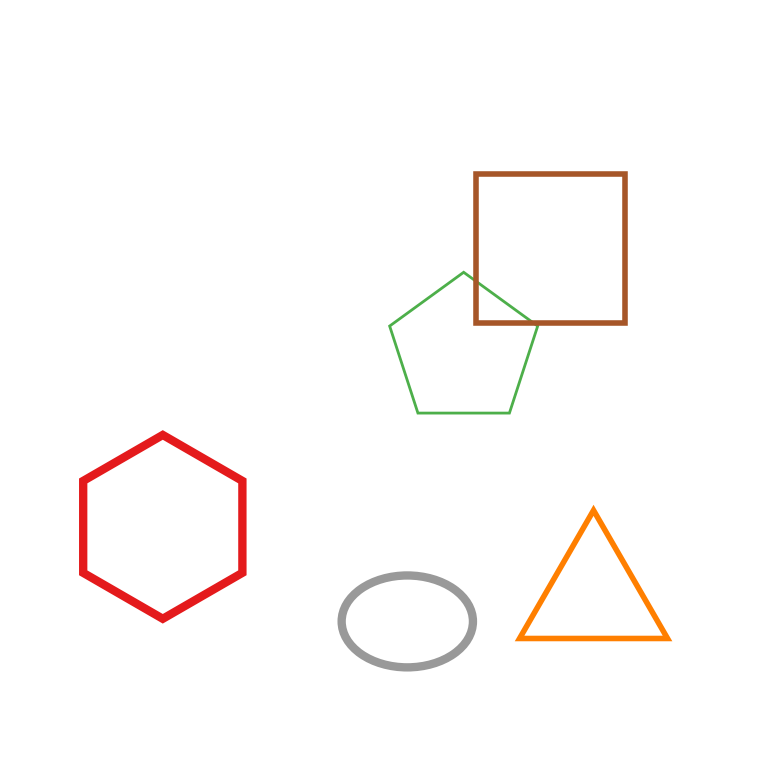[{"shape": "hexagon", "thickness": 3, "radius": 0.6, "center": [0.211, 0.316]}, {"shape": "pentagon", "thickness": 1, "radius": 0.51, "center": [0.602, 0.545]}, {"shape": "triangle", "thickness": 2, "radius": 0.55, "center": [0.771, 0.226]}, {"shape": "square", "thickness": 2, "radius": 0.48, "center": [0.715, 0.678]}, {"shape": "oval", "thickness": 3, "radius": 0.43, "center": [0.529, 0.193]}]